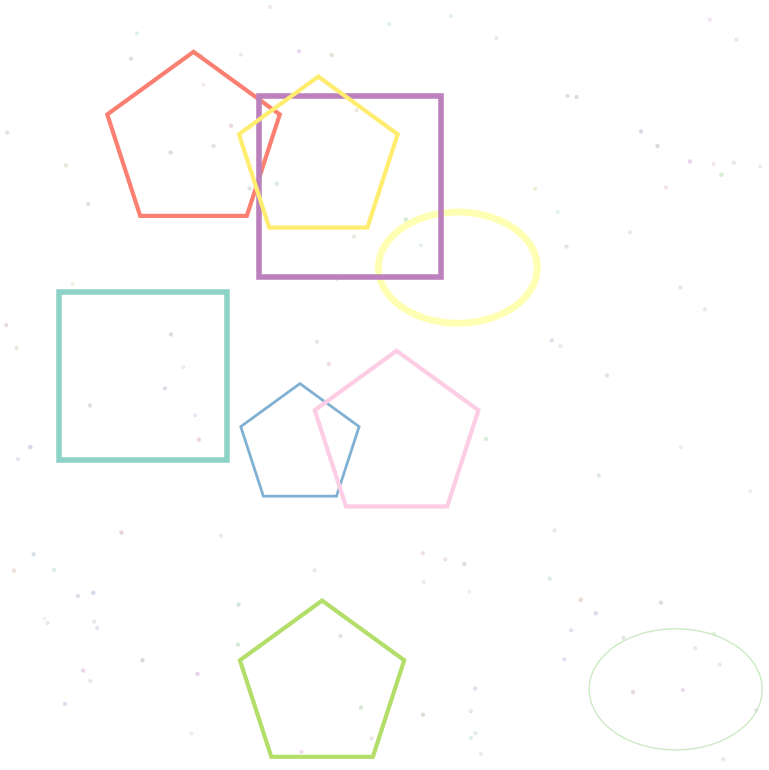[{"shape": "square", "thickness": 2, "radius": 0.55, "center": [0.186, 0.511]}, {"shape": "oval", "thickness": 2.5, "radius": 0.52, "center": [0.595, 0.652]}, {"shape": "pentagon", "thickness": 1.5, "radius": 0.59, "center": [0.251, 0.815]}, {"shape": "pentagon", "thickness": 1, "radius": 0.4, "center": [0.39, 0.421]}, {"shape": "pentagon", "thickness": 1.5, "radius": 0.56, "center": [0.418, 0.108]}, {"shape": "pentagon", "thickness": 1.5, "radius": 0.56, "center": [0.515, 0.433]}, {"shape": "square", "thickness": 2, "radius": 0.59, "center": [0.454, 0.758]}, {"shape": "oval", "thickness": 0.5, "radius": 0.56, "center": [0.878, 0.105]}, {"shape": "pentagon", "thickness": 1.5, "radius": 0.54, "center": [0.413, 0.792]}]